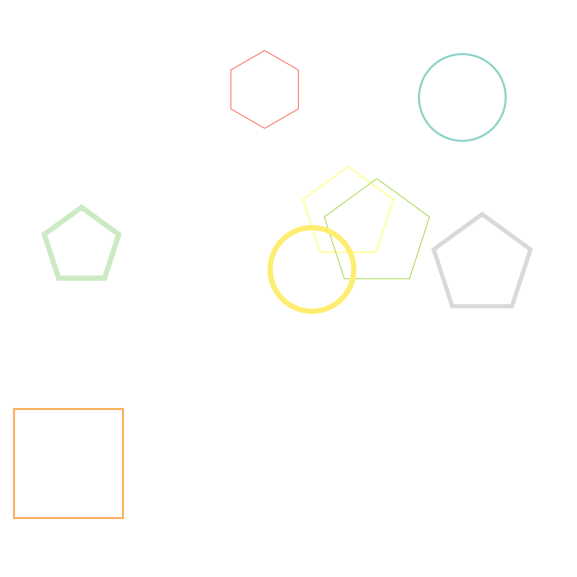[{"shape": "circle", "thickness": 1, "radius": 0.38, "center": [0.801, 0.83]}, {"shape": "pentagon", "thickness": 1, "radius": 0.41, "center": [0.603, 0.629]}, {"shape": "hexagon", "thickness": 0.5, "radius": 0.34, "center": [0.458, 0.844]}, {"shape": "square", "thickness": 1, "radius": 0.47, "center": [0.119, 0.196]}, {"shape": "pentagon", "thickness": 0.5, "radius": 0.48, "center": [0.653, 0.594]}, {"shape": "pentagon", "thickness": 2, "radius": 0.44, "center": [0.835, 0.54]}, {"shape": "pentagon", "thickness": 2.5, "radius": 0.34, "center": [0.141, 0.572]}, {"shape": "circle", "thickness": 2.5, "radius": 0.36, "center": [0.54, 0.533]}]